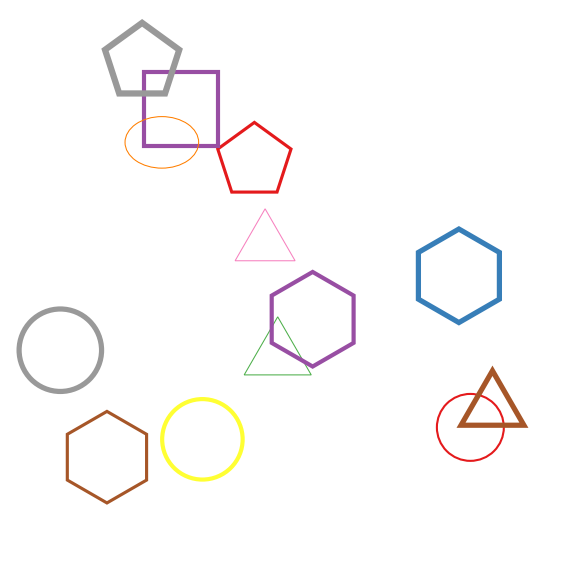[{"shape": "pentagon", "thickness": 1.5, "radius": 0.33, "center": [0.44, 0.72]}, {"shape": "circle", "thickness": 1, "radius": 0.29, "center": [0.814, 0.259]}, {"shape": "hexagon", "thickness": 2.5, "radius": 0.4, "center": [0.795, 0.522]}, {"shape": "triangle", "thickness": 0.5, "radius": 0.34, "center": [0.481, 0.383]}, {"shape": "hexagon", "thickness": 2, "radius": 0.41, "center": [0.541, 0.446]}, {"shape": "square", "thickness": 2, "radius": 0.32, "center": [0.314, 0.81]}, {"shape": "oval", "thickness": 0.5, "radius": 0.32, "center": [0.28, 0.753]}, {"shape": "circle", "thickness": 2, "radius": 0.35, "center": [0.35, 0.238]}, {"shape": "hexagon", "thickness": 1.5, "radius": 0.4, "center": [0.185, 0.207]}, {"shape": "triangle", "thickness": 2.5, "radius": 0.31, "center": [0.853, 0.294]}, {"shape": "triangle", "thickness": 0.5, "radius": 0.3, "center": [0.459, 0.578]}, {"shape": "circle", "thickness": 2.5, "radius": 0.36, "center": [0.104, 0.393]}, {"shape": "pentagon", "thickness": 3, "radius": 0.34, "center": [0.246, 0.892]}]